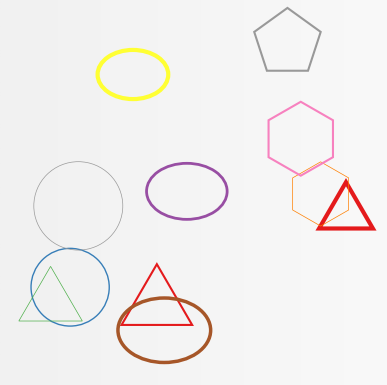[{"shape": "triangle", "thickness": 3, "radius": 0.4, "center": [0.893, 0.447]}, {"shape": "triangle", "thickness": 1.5, "radius": 0.53, "center": [0.405, 0.209]}, {"shape": "circle", "thickness": 1, "radius": 0.5, "center": [0.181, 0.254]}, {"shape": "triangle", "thickness": 0.5, "radius": 0.47, "center": [0.131, 0.213]}, {"shape": "oval", "thickness": 2, "radius": 0.52, "center": [0.482, 0.503]}, {"shape": "hexagon", "thickness": 0.5, "radius": 0.42, "center": [0.827, 0.496]}, {"shape": "oval", "thickness": 3, "radius": 0.46, "center": [0.343, 0.806]}, {"shape": "oval", "thickness": 2.5, "radius": 0.6, "center": [0.424, 0.142]}, {"shape": "hexagon", "thickness": 1.5, "radius": 0.48, "center": [0.776, 0.64]}, {"shape": "circle", "thickness": 0.5, "radius": 0.57, "center": [0.202, 0.465]}, {"shape": "pentagon", "thickness": 1.5, "radius": 0.45, "center": [0.742, 0.889]}]